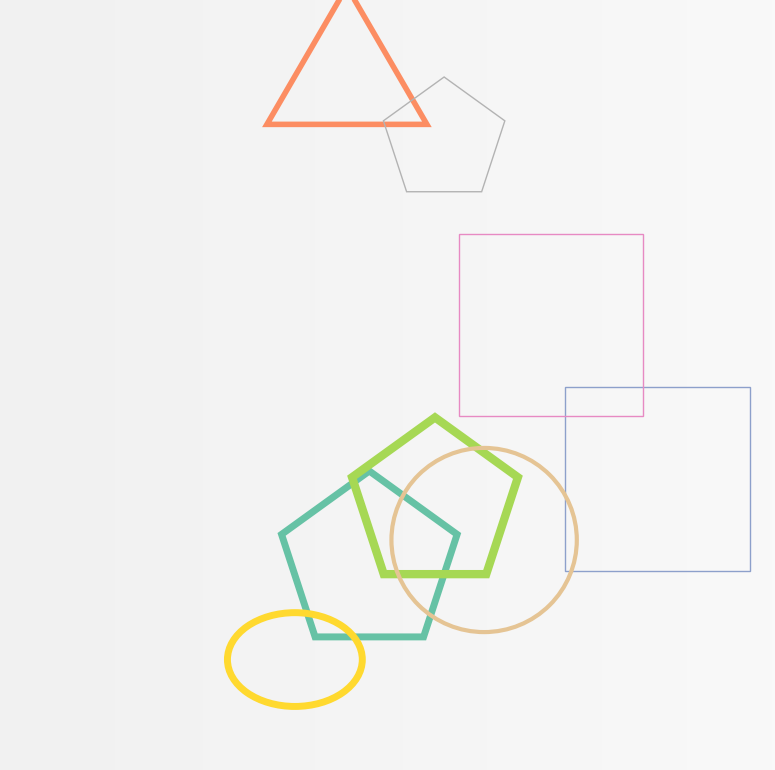[{"shape": "pentagon", "thickness": 2.5, "radius": 0.6, "center": [0.477, 0.269]}, {"shape": "triangle", "thickness": 2, "radius": 0.6, "center": [0.448, 0.898]}, {"shape": "square", "thickness": 0.5, "radius": 0.6, "center": [0.848, 0.378]}, {"shape": "square", "thickness": 0.5, "radius": 0.59, "center": [0.711, 0.578]}, {"shape": "pentagon", "thickness": 3, "radius": 0.56, "center": [0.561, 0.345]}, {"shape": "oval", "thickness": 2.5, "radius": 0.44, "center": [0.38, 0.143]}, {"shape": "circle", "thickness": 1.5, "radius": 0.6, "center": [0.625, 0.299]}, {"shape": "pentagon", "thickness": 0.5, "radius": 0.41, "center": [0.573, 0.818]}]